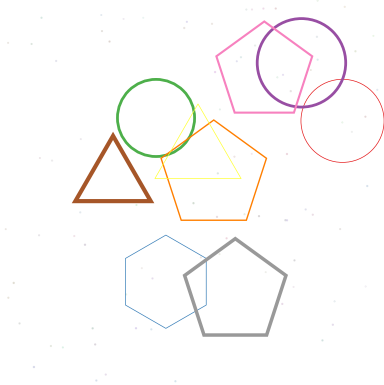[{"shape": "circle", "thickness": 0.5, "radius": 0.54, "center": [0.89, 0.686]}, {"shape": "hexagon", "thickness": 0.5, "radius": 0.61, "center": [0.431, 0.268]}, {"shape": "circle", "thickness": 2, "radius": 0.5, "center": [0.405, 0.694]}, {"shape": "circle", "thickness": 2, "radius": 0.57, "center": [0.783, 0.837]}, {"shape": "pentagon", "thickness": 1, "radius": 0.72, "center": [0.555, 0.544]}, {"shape": "triangle", "thickness": 0.5, "radius": 0.65, "center": [0.514, 0.601]}, {"shape": "triangle", "thickness": 3, "radius": 0.57, "center": [0.294, 0.534]}, {"shape": "pentagon", "thickness": 1.5, "radius": 0.65, "center": [0.686, 0.813]}, {"shape": "pentagon", "thickness": 2.5, "radius": 0.69, "center": [0.611, 0.242]}]